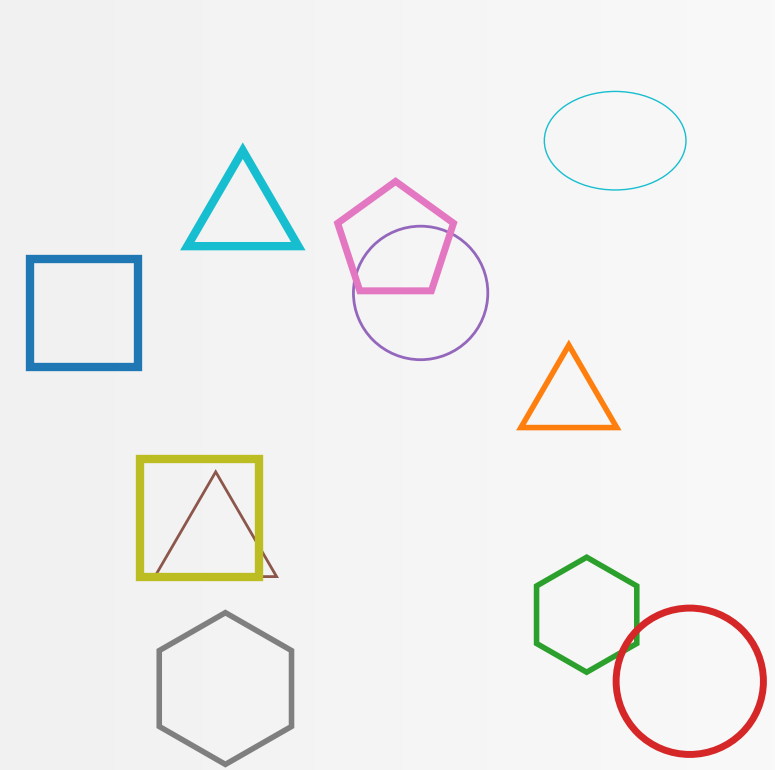[{"shape": "square", "thickness": 3, "radius": 0.35, "center": [0.109, 0.593]}, {"shape": "triangle", "thickness": 2, "radius": 0.36, "center": [0.734, 0.48]}, {"shape": "hexagon", "thickness": 2, "radius": 0.37, "center": [0.757, 0.202]}, {"shape": "circle", "thickness": 2.5, "radius": 0.48, "center": [0.89, 0.115]}, {"shape": "circle", "thickness": 1, "radius": 0.43, "center": [0.543, 0.62]}, {"shape": "triangle", "thickness": 1, "radius": 0.45, "center": [0.278, 0.297]}, {"shape": "pentagon", "thickness": 2.5, "radius": 0.39, "center": [0.51, 0.686]}, {"shape": "hexagon", "thickness": 2, "radius": 0.49, "center": [0.291, 0.106]}, {"shape": "square", "thickness": 3, "radius": 0.38, "center": [0.257, 0.328]}, {"shape": "triangle", "thickness": 3, "radius": 0.41, "center": [0.313, 0.722]}, {"shape": "oval", "thickness": 0.5, "radius": 0.46, "center": [0.794, 0.817]}]